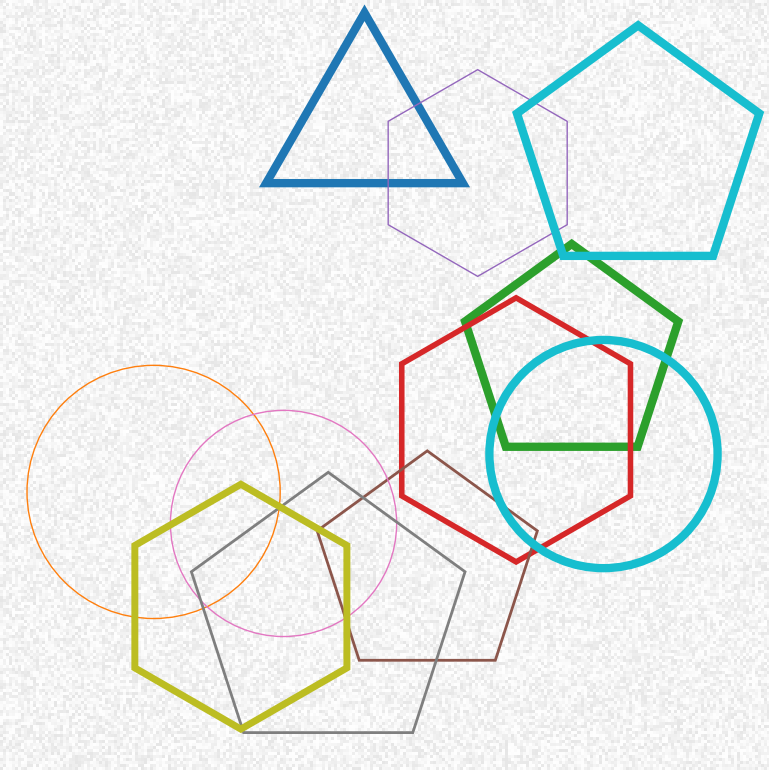[{"shape": "triangle", "thickness": 3, "radius": 0.74, "center": [0.473, 0.836]}, {"shape": "circle", "thickness": 0.5, "radius": 0.82, "center": [0.199, 0.361]}, {"shape": "pentagon", "thickness": 3, "radius": 0.73, "center": [0.742, 0.538]}, {"shape": "hexagon", "thickness": 2, "radius": 0.86, "center": [0.67, 0.442]}, {"shape": "hexagon", "thickness": 0.5, "radius": 0.67, "center": [0.62, 0.775]}, {"shape": "pentagon", "thickness": 1, "radius": 0.75, "center": [0.555, 0.264]}, {"shape": "circle", "thickness": 0.5, "radius": 0.73, "center": [0.368, 0.32]}, {"shape": "pentagon", "thickness": 1, "radius": 0.93, "center": [0.426, 0.2]}, {"shape": "hexagon", "thickness": 2.5, "radius": 0.79, "center": [0.313, 0.212]}, {"shape": "pentagon", "thickness": 3, "radius": 0.83, "center": [0.829, 0.802]}, {"shape": "circle", "thickness": 3, "radius": 0.74, "center": [0.784, 0.41]}]